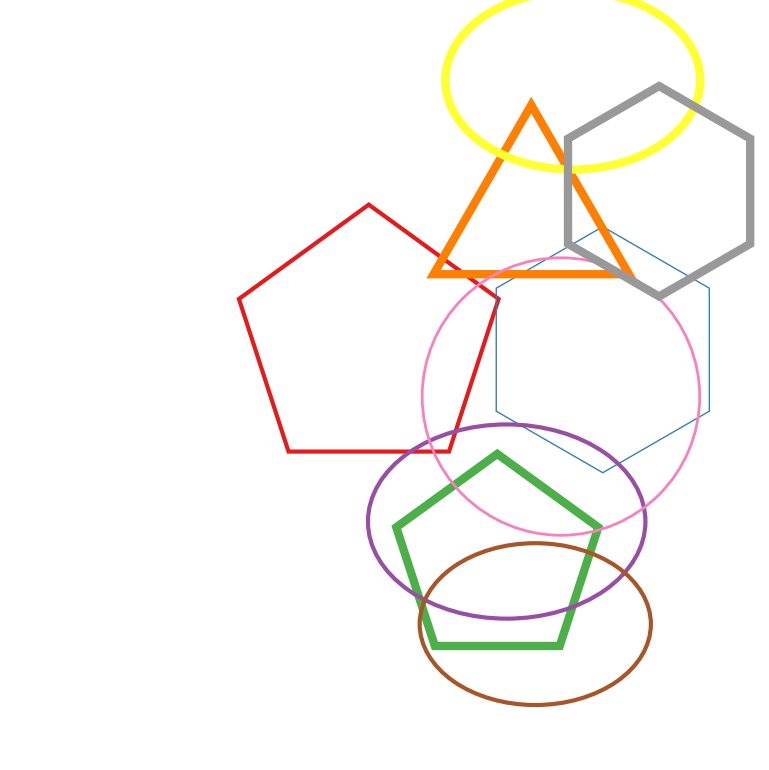[{"shape": "pentagon", "thickness": 1.5, "radius": 0.89, "center": [0.479, 0.557]}, {"shape": "hexagon", "thickness": 0.5, "radius": 0.8, "center": [0.783, 0.546]}, {"shape": "pentagon", "thickness": 3, "radius": 0.69, "center": [0.646, 0.273]}, {"shape": "oval", "thickness": 1.5, "radius": 0.9, "center": [0.658, 0.323]}, {"shape": "triangle", "thickness": 3, "radius": 0.73, "center": [0.69, 0.717]}, {"shape": "oval", "thickness": 3, "radius": 0.83, "center": [0.744, 0.896]}, {"shape": "oval", "thickness": 1.5, "radius": 0.75, "center": [0.695, 0.189]}, {"shape": "circle", "thickness": 1, "radius": 0.9, "center": [0.728, 0.485]}, {"shape": "hexagon", "thickness": 3, "radius": 0.68, "center": [0.856, 0.752]}]